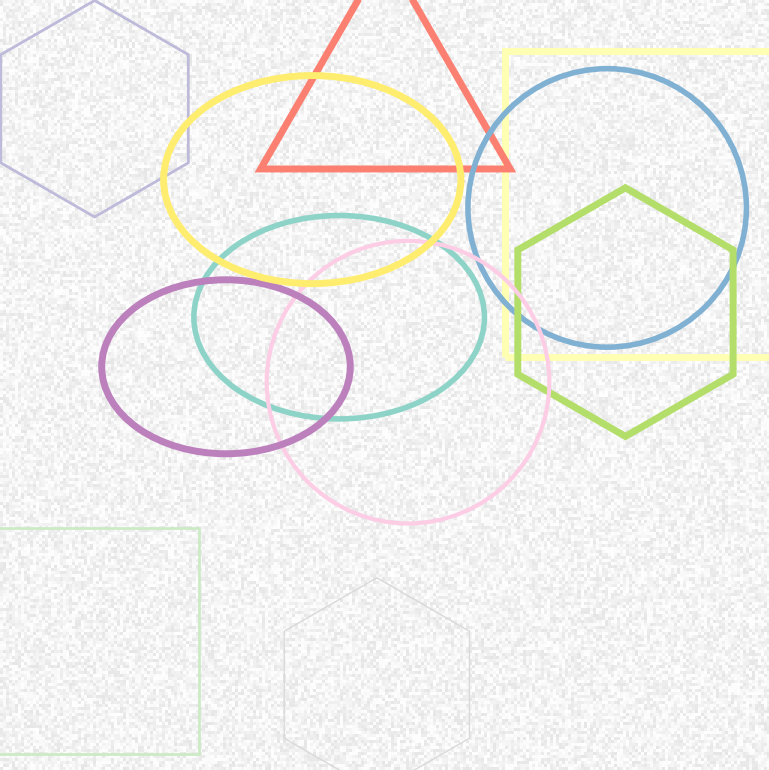[{"shape": "oval", "thickness": 2, "radius": 0.94, "center": [0.44, 0.588]}, {"shape": "square", "thickness": 2.5, "radius": 0.99, "center": [0.854, 0.735]}, {"shape": "hexagon", "thickness": 1, "radius": 0.7, "center": [0.123, 0.859]}, {"shape": "triangle", "thickness": 2.5, "radius": 0.94, "center": [0.501, 0.874]}, {"shape": "circle", "thickness": 2, "radius": 0.9, "center": [0.789, 0.73]}, {"shape": "hexagon", "thickness": 2.5, "radius": 0.81, "center": [0.812, 0.595]}, {"shape": "circle", "thickness": 1.5, "radius": 0.92, "center": [0.53, 0.504]}, {"shape": "hexagon", "thickness": 0.5, "radius": 0.69, "center": [0.489, 0.111]}, {"shape": "oval", "thickness": 2.5, "radius": 0.81, "center": [0.293, 0.524]}, {"shape": "square", "thickness": 1, "radius": 0.73, "center": [0.112, 0.167]}, {"shape": "oval", "thickness": 2.5, "radius": 0.97, "center": [0.406, 0.767]}]